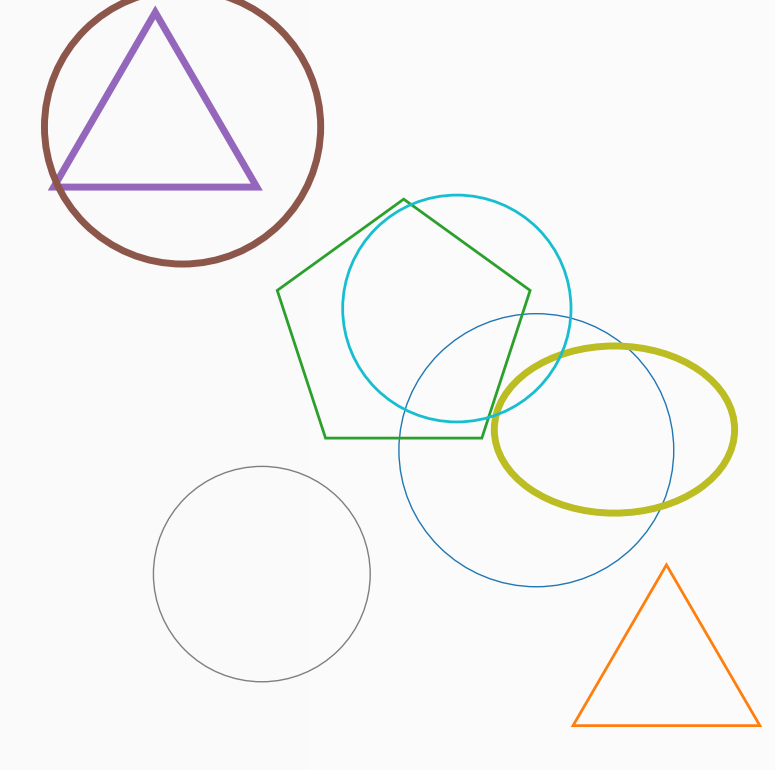[{"shape": "circle", "thickness": 0.5, "radius": 0.89, "center": [0.692, 0.415]}, {"shape": "triangle", "thickness": 1, "radius": 0.7, "center": [0.86, 0.127]}, {"shape": "pentagon", "thickness": 1, "radius": 0.86, "center": [0.521, 0.57]}, {"shape": "triangle", "thickness": 2.5, "radius": 0.76, "center": [0.2, 0.833]}, {"shape": "circle", "thickness": 2.5, "radius": 0.89, "center": [0.236, 0.835]}, {"shape": "circle", "thickness": 0.5, "radius": 0.7, "center": [0.338, 0.254]}, {"shape": "oval", "thickness": 2.5, "radius": 0.78, "center": [0.793, 0.442]}, {"shape": "circle", "thickness": 1, "radius": 0.74, "center": [0.589, 0.599]}]